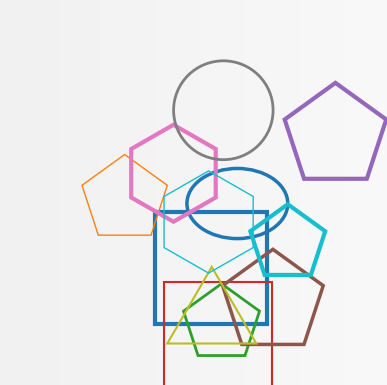[{"shape": "oval", "thickness": 2.5, "radius": 0.65, "center": [0.612, 0.471]}, {"shape": "square", "thickness": 3, "radius": 0.72, "center": [0.544, 0.304]}, {"shape": "pentagon", "thickness": 1, "radius": 0.58, "center": [0.322, 0.483]}, {"shape": "pentagon", "thickness": 2, "radius": 0.52, "center": [0.572, 0.16]}, {"shape": "square", "thickness": 1.5, "radius": 0.7, "center": [0.563, 0.128]}, {"shape": "pentagon", "thickness": 3, "radius": 0.69, "center": [0.866, 0.647]}, {"shape": "pentagon", "thickness": 2.5, "radius": 0.68, "center": [0.704, 0.216]}, {"shape": "hexagon", "thickness": 3, "radius": 0.63, "center": [0.448, 0.55]}, {"shape": "circle", "thickness": 2, "radius": 0.64, "center": [0.576, 0.714]}, {"shape": "triangle", "thickness": 1.5, "radius": 0.66, "center": [0.547, 0.174]}, {"shape": "pentagon", "thickness": 3, "radius": 0.51, "center": [0.743, 0.368]}, {"shape": "hexagon", "thickness": 1, "radius": 0.66, "center": [0.538, 0.423]}]